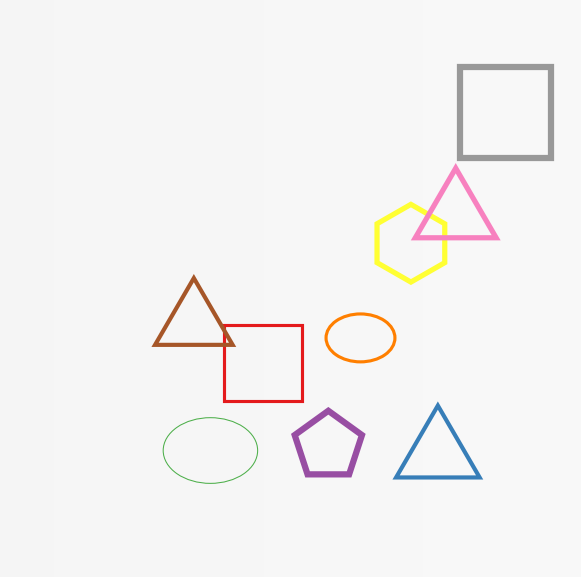[{"shape": "square", "thickness": 1.5, "radius": 0.33, "center": [0.453, 0.371]}, {"shape": "triangle", "thickness": 2, "radius": 0.41, "center": [0.753, 0.214]}, {"shape": "oval", "thickness": 0.5, "radius": 0.41, "center": [0.362, 0.219]}, {"shape": "pentagon", "thickness": 3, "radius": 0.3, "center": [0.565, 0.227]}, {"shape": "oval", "thickness": 1.5, "radius": 0.3, "center": [0.62, 0.414]}, {"shape": "hexagon", "thickness": 2.5, "radius": 0.34, "center": [0.707, 0.578]}, {"shape": "triangle", "thickness": 2, "radius": 0.39, "center": [0.333, 0.441]}, {"shape": "triangle", "thickness": 2.5, "radius": 0.4, "center": [0.784, 0.628]}, {"shape": "square", "thickness": 3, "radius": 0.39, "center": [0.87, 0.804]}]